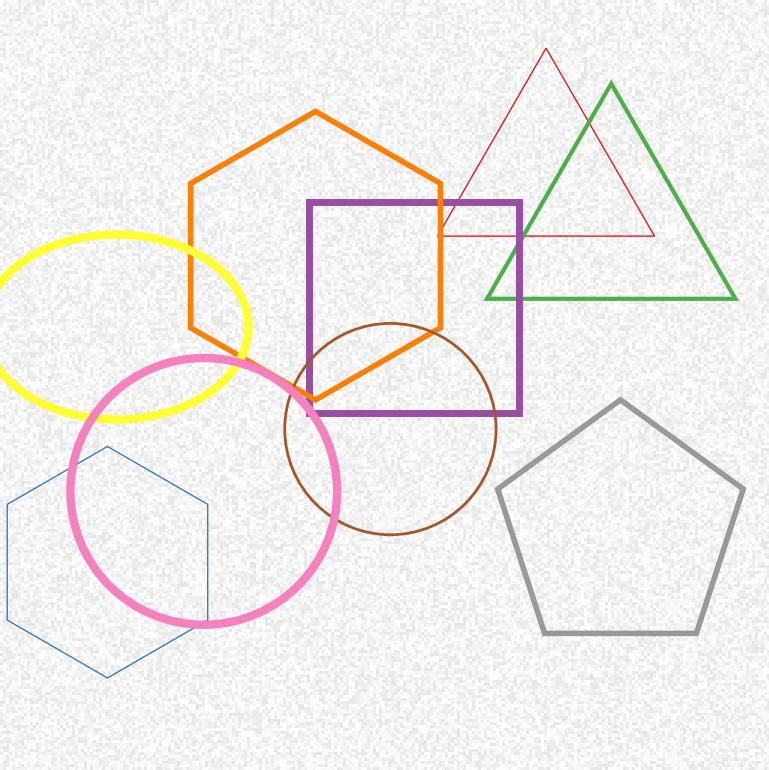[{"shape": "triangle", "thickness": 0.5, "radius": 0.81, "center": [0.709, 0.775]}, {"shape": "hexagon", "thickness": 0.5, "radius": 0.75, "center": [0.14, 0.27]}, {"shape": "triangle", "thickness": 1.5, "radius": 0.93, "center": [0.794, 0.705]}, {"shape": "square", "thickness": 2.5, "radius": 0.68, "center": [0.538, 0.601]}, {"shape": "hexagon", "thickness": 2, "radius": 0.94, "center": [0.41, 0.668]}, {"shape": "oval", "thickness": 3, "radius": 0.86, "center": [0.151, 0.575]}, {"shape": "circle", "thickness": 1, "radius": 0.69, "center": [0.507, 0.443]}, {"shape": "circle", "thickness": 3, "radius": 0.87, "center": [0.265, 0.362]}, {"shape": "pentagon", "thickness": 2, "radius": 0.84, "center": [0.806, 0.313]}]